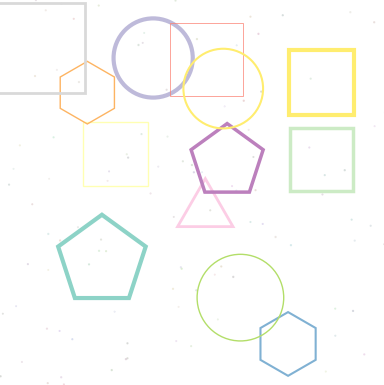[{"shape": "pentagon", "thickness": 3, "radius": 0.6, "center": [0.265, 0.323]}, {"shape": "square", "thickness": 1, "radius": 0.42, "center": [0.3, 0.599]}, {"shape": "circle", "thickness": 3, "radius": 0.51, "center": [0.398, 0.849]}, {"shape": "square", "thickness": 0.5, "radius": 0.48, "center": [0.536, 0.845]}, {"shape": "hexagon", "thickness": 1.5, "radius": 0.41, "center": [0.748, 0.107]}, {"shape": "hexagon", "thickness": 1, "radius": 0.41, "center": [0.227, 0.759]}, {"shape": "circle", "thickness": 1, "radius": 0.56, "center": [0.624, 0.227]}, {"shape": "triangle", "thickness": 2, "radius": 0.42, "center": [0.533, 0.453]}, {"shape": "square", "thickness": 2, "radius": 0.59, "center": [0.104, 0.876]}, {"shape": "pentagon", "thickness": 2.5, "radius": 0.49, "center": [0.59, 0.581]}, {"shape": "square", "thickness": 2.5, "radius": 0.4, "center": [0.835, 0.586]}, {"shape": "square", "thickness": 3, "radius": 0.42, "center": [0.835, 0.786]}, {"shape": "circle", "thickness": 1.5, "radius": 0.52, "center": [0.58, 0.77]}]